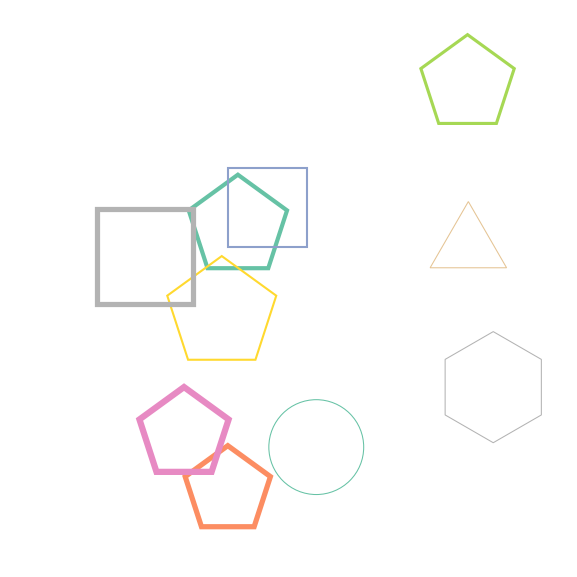[{"shape": "circle", "thickness": 0.5, "radius": 0.41, "center": [0.548, 0.225]}, {"shape": "pentagon", "thickness": 2, "radius": 0.45, "center": [0.412, 0.607]}, {"shape": "pentagon", "thickness": 2.5, "radius": 0.39, "center": [0.394, 0.15]}, {"shape": "square", "thickness": 1, "radius": 0.35, "center": [0.463, 0.64]}, {"shape": "pentagon", "thickness": 3, "radius": 0.41, "center": [0.319, 0.248]}, {"shape": "pentagon", "thickness": 1.5, "radius": 0.42, "center": [0.81, 0.854]}, {"shape": "pentagon", "thickness": 1, "radius": 0.5, "center": [0.384, 0.456]}, {"shape": "triangle", "thickness": 0.5, "radius": 0.38, "center": [0.811, 0.574]}, {"shape": "square", "thickness": 2.5, "radius": 0.41, "center": [0.251, 0.554]}, {"shape": "hexagon", "thickness": 0.5, "radius": 0.48, "center": [0.854, 0.329]}]